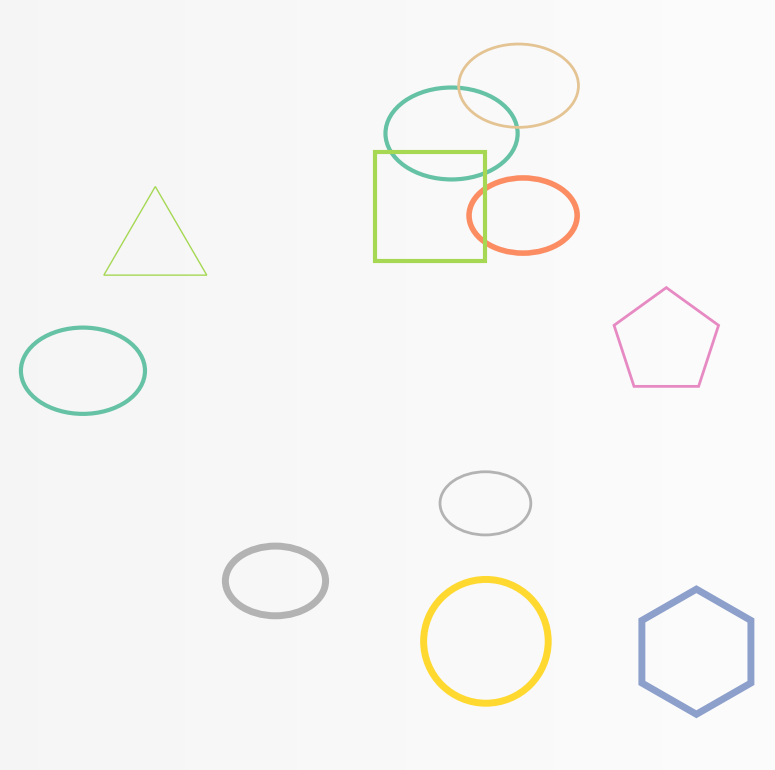[{"shape": "oval", "thickness": 1.5, "radius": 0.4, "center": [0.107, 0.519]}, {"shape": "oval", "thickness": 1.5, "radius": 0.43, "center": [0.583, 0.827]}, {"shape": "oval", "thickness": 2, "radius": 0.35, "center": [0.675, 0.72]}, {"shape": "hexagon", "thickness": 2.5, "radius": 0.41, "center": [0.899, 0.154]}, {"shape": "pentagon", "thickness": 1, "radius": 0.35, "center": [0.86, 0.556]}, {"shape": "square", "thickness": 1.5, "radius": 0.36, "center": [0.554, 0.732]}, {"shape": "triangle", "thickness": 0.5, "radius": 0.38, "center": [0.2, 0.681]}, {"shape": "circle", "thickness": 2.5, "radius": 0.4, "center": [0.627, 0.167]}, {"shape": "oval", "thickness": 1, "radius": 0.39, "center": [0.669, 0.889]}, {"shape": "oval", "thickness": 1, "radius": 0.29, "center": [0.626, 0.346]}, {"shape": "oval", "thickness": 2.5, "radius": 0.32, "center": [0.355, 0.246]}]